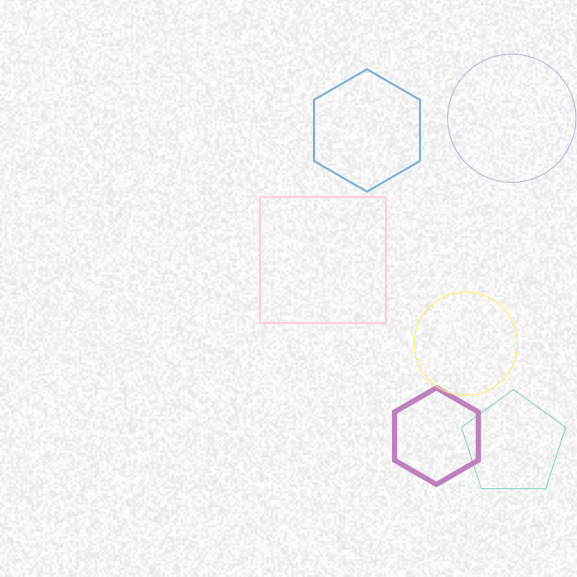[{"shape": "pentagon", "thickness": 0.5, "radius": 0.47, "center": [0.889, 0.23]}, {"shape": "circle", "thickness": 0.5, "radius": 0.56, "center": [0.886, 0.794]}, {"shape": "hexagon", "thickness": 1, "radius": 0.53, "center": [0.636, 0.773]}, {"shape": "square", "thickness": 1, "radius": 0.54, "center": [0.559, 0.549]}, {"shape": "hexagon", "thickness": 2.5, "radius": 0.42, "center": [0.756, 0.244]}, {"shape": "circle", "thickness": 0.5, "radius": 0.45, "center": [0.807, 0.404]}]